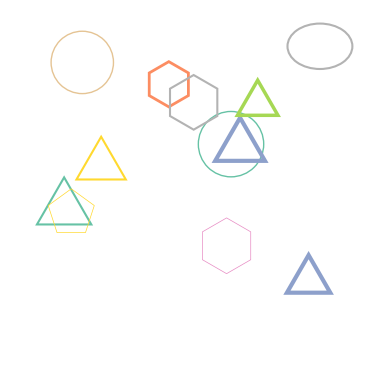[{"shape": "triangle", "thickness": 1.5, "radius": 0.41, "center": [0.167, 0.458]}, {"shape": "circle", "thickness": 1, "radius": 0.42, "center": [0.6, 0.626]}, {"shape": "hexagon", "thickness": 2, "radius": 0.29, "center": [0.438, 0.781]}, {"shape": "triangle", "thickness": 3, "radius": 0.37, "center": [0.624, 0.62]}, {"shape": "triangle", "thickness": 3, "radius": 0.33, "center": [0.802, 0.272]}, {"shape": "hexagon", "thickness": 0.5, "radius": 0.36, "center": [0.589, 0.362]}, {"shape": "triangle", "thickness": 2.5, "radius": 0.3, "center": [0.669, 0.731]}, {"shape": "triangle", "thickness": 1.5, "radius": 0.37, "center": [0.263, 0.571]}, {"shape": "pentagon", "thickness": 0.5, "radius": 0.31, "center": [0.185, 0.447]}, {"shape": "circle", "thickness": 1, "radius": 0.41, "center": [0.214, 0.838]}, {"shape": "hexagon", "thickness": 1.5, "radius": 0.35, "center": [0.503, 0.734]}, {"shape": "oval", "thickness": 1.5, "radius": 0.42, "center": [0.831, 0.88]}]